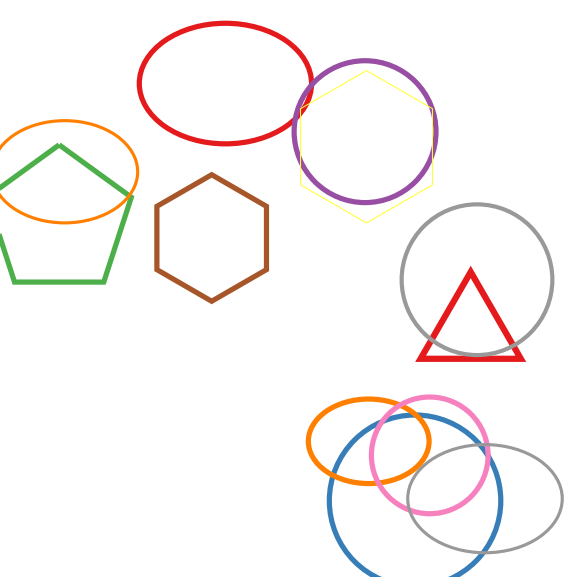[{"shape": "oval", "thickness": 2.5, "radius": 0.75, "center": [0.39, 0.854]}, {"shape": "triangle", "thickness": 3, "radius": 0.5, "center": [0.815, 0.428]}, {"shape": "circle", "thickness": 2.5, "radius": 0.74, "center": [0.719, 0.132]}, {"shape": "pentagon", "thickness": 2.5, "radius": 0.66, "center": [0.102, 0.617]}, {"shape": "circle", "thickness": 2.5, "radius": 0.61, "center": [0.632, 0.771]}, {"shape": "oval", "thickness": 2.5, "radius": 0.52, "center": [0.638, 0.235]}, {"shape": "oval", "thickness": 1.5, "radius": 0.63, "center": [0.112, 0.702]}, {"shape": "hexagon", "thickness": 0.5, "radius": 0.66, "center": [0.635, 0.745]}, {"shape": "hexagon", "thickness": 2.5, "radius": 0.55, "center": [0.367, 0.587]}, {"shape": "circle", "thickness": 2.5, "radius": 0.51, "center": [0.744, 0.211]}, {"shape": "circle", "thickness": 2, "radius": 0.65, "center": [0.826, 0.515]}, {"shape": "oval", "thickness": 1.5, "radius": 0.67, "center": [0.84, 0.136]}]